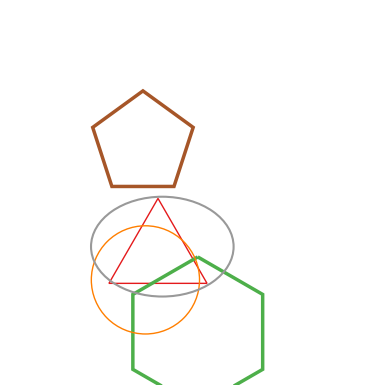[{"shape": "triangle", "thickness": 1, "radius": 0.74, "center": [0.41, 0.338]}, {"shape": "hexagon", "thickness": 2.5, "radius": 0.97, "center": [0.514, 0.138]}, {"shape": "circle", "thickness": 1, "radius": 0.7, "center": [0.378, 0.273]}, {"shape": "pentagon", "thickness": 2.5, "radius": 0.69, "center": [0.371, 0.627]}, {"shape": "oval", "thickness": 1.5, "radius": 0.93, "center": [0.422, 0.359]}]